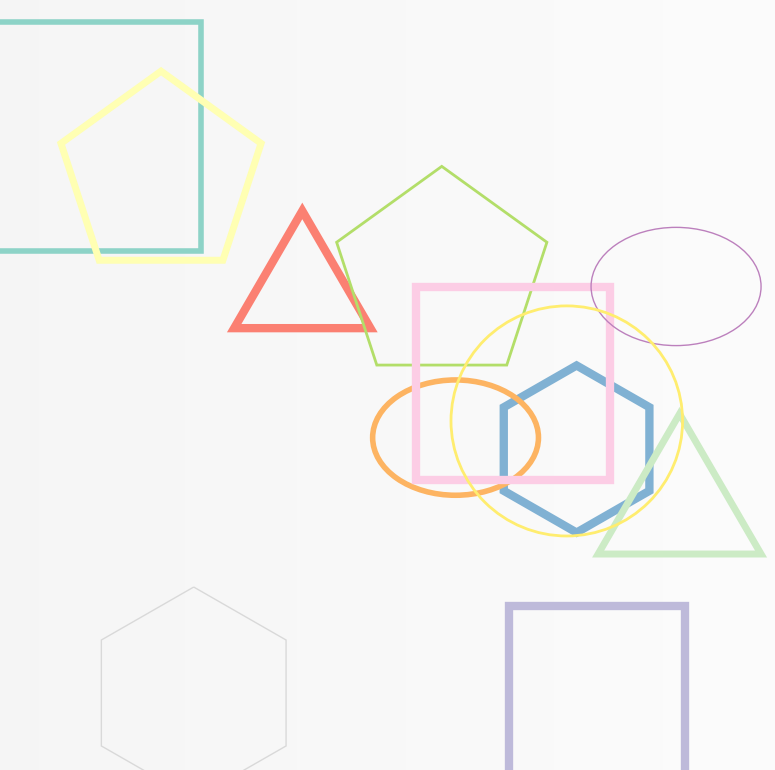[{"shape": "square", "thickness": 2, "radius": 0.75, "center": [0.11, 0.823]}, {"shape": "pentagon", "thickness": 2.5, "radius": 0.68, "center": [0.208, 0.772]}, {"shape": "square", "thickness": 3, "radius": 0.57, "center": [0.77, 0.1]}, {"shape": "triangle", "thickness": 3, "radius": 0.51, "center": [0.39, 0.625]}, {"shape": "hexagon", "thickness": 3, "radius": 0.54, "center": [0.744, 0.417]}, {"shape": "oval", "thickness": 2, "radius": 0.53, "center": [0.588, 0.432]}, {"shape": "pentagon", "thickness": 1, "radius": 0.71, "center": [0.57, 0.641]}, {"shape": "square", "thickness": 3, "radius": 0.63, "center": [0.662, 0.502]}, {"shape": "hexagon", "thickness": 0.5, "radius": 0.69, "center": [0.25, 0.1]}, {"shape": "oval", "thickness": 0.5, "radius": 0.55, "center": [0.872, 0.628]}, {"shape": "triangle", "thickness": 2.5, "radius": 0.61, "center": [0.877, 0.341]}, {"shape": "circle", "thickness": 1, "radius": 0.75, "center": [0.731, 0.453]}]